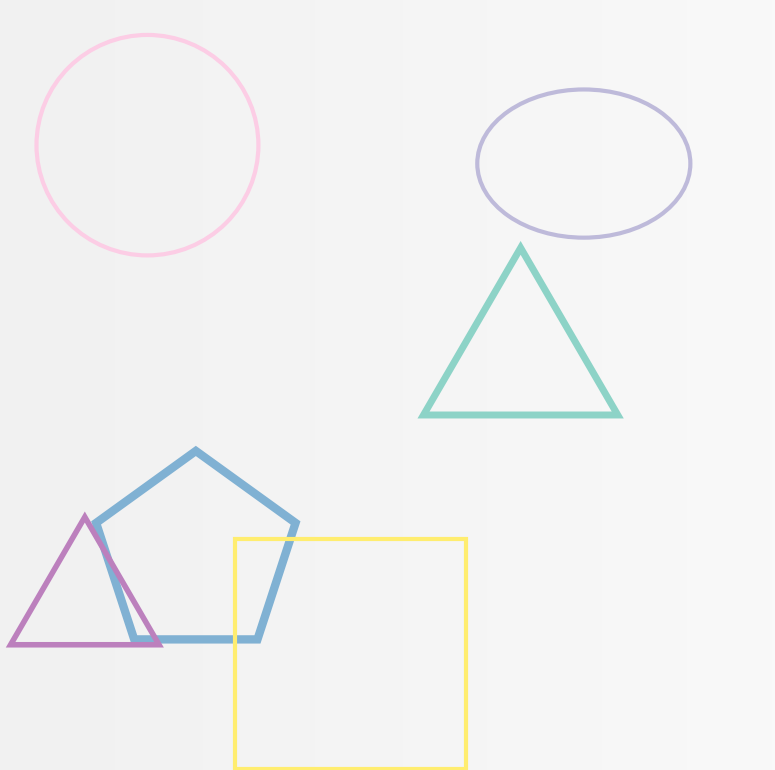[{"shape": "triangle", "thickness": 2.5, "radius": 0.72, "center": [0.672, 0.533]}, {"shape": "oval", "thickness": 1.5, "radius": 0.69, "center": [0.753, 0.788]}, {"shape": "pentagon", "thickness": 3, "radius": 0.68, "center": [0.253, 0.279]}, {"shape": "circle", "thickness": 1.5, "radius": 0.72, "center": [0.19, 0.811]}, {"shape": "triangle", "thickness": 2, "radius": 0.55, "center": [0.109, 0.218]}, {"shape": "square", "thickness": 1.5, "radius": 0.74, "center": [0.452, 0.15]}]